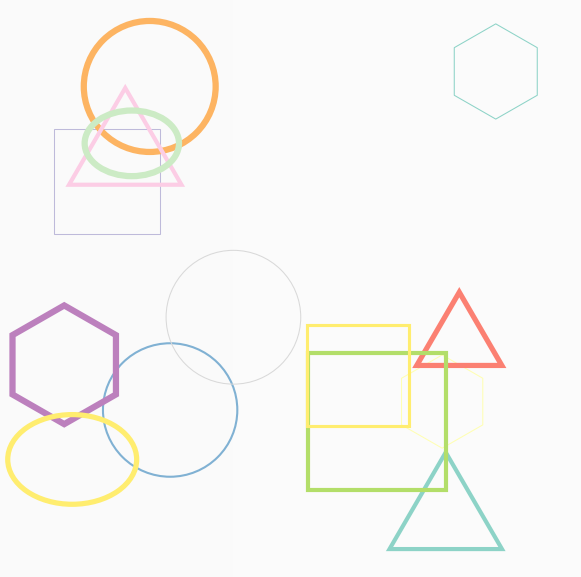[{"shape": "hexagon", "thickness": 0.5, "radius": 0.41, "center": [0.853, 0.875]}, {"shape": "triangle", "thickness": 2, "radius": 0.56, "center": [0.767, 0.104]}, {"shape": "hexagon", "thickness": 0.5, "radius": 0.4, "center": [0.761, 0.304]}, {"shape": "square", "thickness": 0.5, "radius": 0.45, "center": [0.184, 0.685]}, {"shape": "triangle", "thickness": 2.5, "radius": 0.42, "center": [0.79, 0.409]}, {"shape": "circle", "thickness": 1, "radius": 0.58, "center": [0.293, 0.289]}, {"shape": "circle", "thickness": 3, "radius": 0.57, "center": [0.258, 0.849]}, {"shape": "square", "thickness": 2, "radius": 0.59, "center": [0.649, 0.27]}, {"shape": "triangle", "thickness": 2, "radius": 0.56, "center": [0.215, 0.735]}, {"shape": "circle", "thickness": 0.5, "radius": 0.58, "center": [0.402, 0.45]}, {"shape": "hexagon", "thickness": 3, "radius": 0.51, "center": [0.111, 0.367]}, {"shape": "oval", "thickness": 3, "radius": 0.41, "center": [0.227, 0.751]}, {"shape": "oval", "thickness": 2.5, "radius": 0.55, "center": [0.124, 0.204]}, {"shape": "square", "thickness": 1.5, "radius": 0.44, "center": [0.615, 0.349]}]